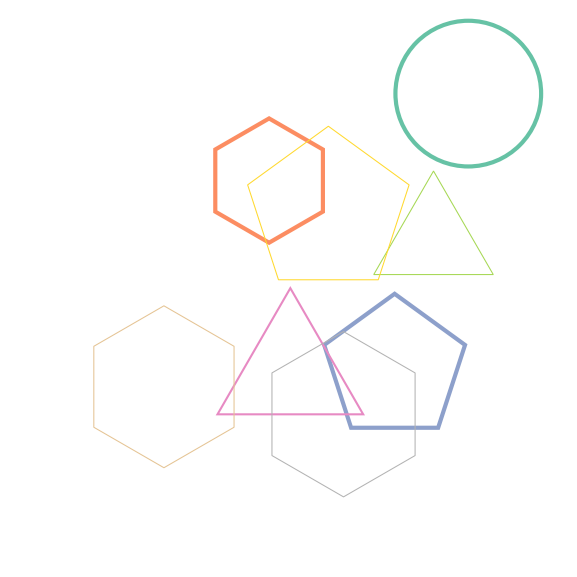[{"shape": "circle", "thickness": 2, "radius": 0.63, "center": [0.811, 0.837]}, {"shape": "hexagon", "thickness": 2, "radius": 0.54, "center": [0.466, 0.686]}, {"shape": "pentagon", "thickness": 2, "radius": 0.64, "center": [0.683, 0.362]}, {"shape": "triangle", "thickness": 1, "radius": 0.73, "center": [0.503, 0.355]}, {"shape": "triangle", "thickness": 0.5, "radius": 0.6, "center": [0.751, 0.583]}, {"shape": "pentagon", "thickness": 0.5, "radius": 0.73, "center": [0.569, 0.634]}, {"shape": "hexagon", "thickness": 0.5, "radius": 0.7, "center": [0.284, 0.329]}, {"shape": "hexagon", "thickness": 0.5, "radius": 0.72, "center": [0.595, 0.282]}]